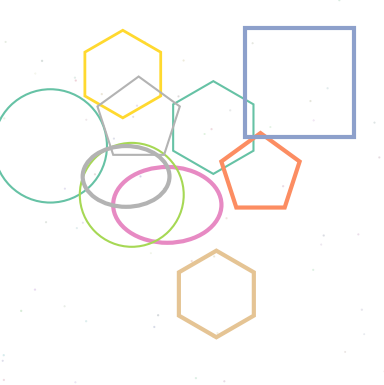[{"shape": "hexagon", "thickness": 1.5, "radius": 0.6, "center": [0.554, 0.669]}, {"shape": "circle", "thickness": 1.5, "radius": 0.74, "center": [0.131, 0.621]}, {"shape": "pentagon", "thickness": 3, "radius": 0.53, "center": [0.677, 0.547]}, {"shape": "square", "thickness": 3, "radius": 0.71, "center": [0.777, 0.786]}, {"shape": "oval", "thickness": 3, "radius": 0.7, "center": [0.435, 0.468]}, {"shape": "circle", "thickness": 1.5, "radius": 0.67, "center": [0.342, 0.494]}, {"shape": "hexagon", "thickness": 2, "radius": 0.57, "center": [0.319, 0.808]}, {"shape": "hexagon", "thickness": 3, "radius": 0.56, "center": [0.562, 0.236]}, {"shape": "pentagon", "thickness": 1.5, "radius": 0.56, "center": [0.36, 0.689]}, {"shape": "oval", "thickness": 3, "radius": 0.56, "center": [0.327, 0.542]}]